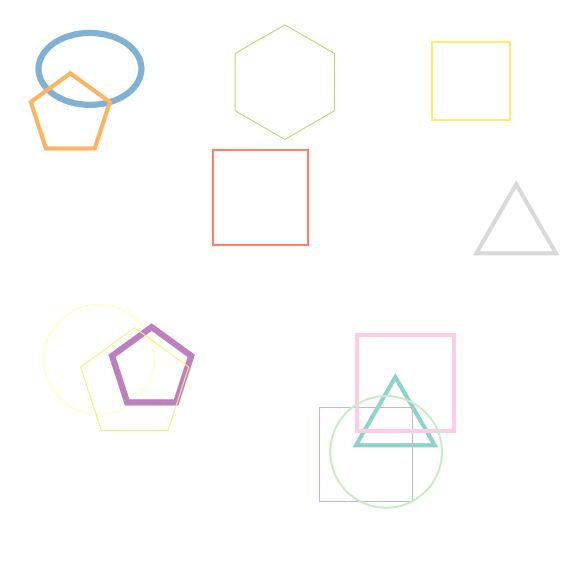[{"shape": "triangle", "thickness": 2, "radius": 0.39, "center": [0.685, 0.267]}, {"shape": "circle", "thickness": 0.5, "radius": 0.48, "center": [0.171, 0.377]}, {"shape": "square", "thickness": 0.5, "radius": 0.4, "center": [0.633, 0.213]}, {"shape": "square", "thickness": 1, "radius": 0.41, "center": [0.451, 0.657]}, {"shape": "oval", "thickness": 3, "radius": 0.45, "center": [0.156, 0.88]}, {"shape": "pentagon", "thickness": 2, "radius": 0.36, "center": [0.122, 0.8]}, {"shape": "hexagon", "thickness": 0.5, "radius": 0.5, "center": [0.493, 0.857]}, {"shape": "square", "thickness": 2, "radius": 0.42, "center": [0.702, 0.336]}, {"shape": "triangle", "thickness": 2, "radius": 0.4, "center": [0.894, 0.6]}, {"shape": "pentagon", "thickness": 3, "radius": 0.36, "center": [0.263, 0.361]}, {"shape": "circle", "thickness": 1, "radius": 0.48, "center": [0.669, 0.217]}, {"shape": "square", "thickness": 1, "radius": 0.34, "center": [0.816, 0.859]}, {"shape": "pentagon", "thickness": 0.5, "radius": 0.49, "center": [0.233, 0.333]}]